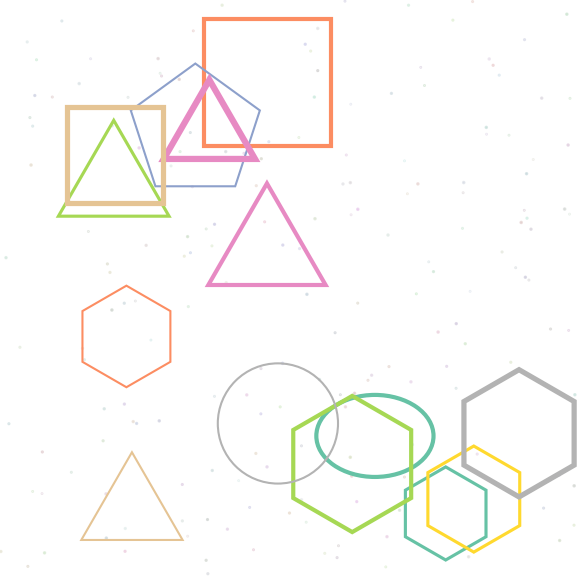[{"shape": "oval", "thickness": 2, "radius": 0.51, "center": [0.649, 0.244]}, {"shape": "hexagon", "thickness": 1.5, "radius": 0.4, "center": [0.772, 0.11]}, {"shape": "square", "thickness": 2, "radius": 0.55, "center": [0.463, 0.857]}, {"shape": "hexagon", "thickness": 1, "radius": 0.44, "center": [0.219, 0.417]}, {"shape": "pentagon", "thickness": 1, "radius": 0.59, "center": [0.338, 0.772]}, {"shape": "triangle", "thickness": 3, "radius": 0.46, "center": [0.363, 0.77]}, {"shape": "triangle", "thickness": 2, "radius": 0.59, "center": [0.462, 0.564]}, {"shape": "hexagon", "thickness": 2, "radius": 0.59, "center": [0.61, 0.196]}, {"shape": "triangle", "thickness": 1.5, "radius": 0.55, "center": [0.197, 0.68]}, {"shape": "hexagon", "thickness": 1.5, "radius": 0.46, "center": [0.82, 0.135]}, {"shape": "square", "thickness": 2.5, "radius": 0.42, "center": [0.2, 0.731]}, {"shape": "triangle", "thickness": 1, "radius": 0.51, "center": [0.228, 0.115]}, {"shape": "circle", "thickness": 1, "radius": 0.52, "center": [0.481, 0.266]}, {"shape": "hexagon", "thickness": 2.5, "radius": 0.55, "center": [0.899, 0.249]}]